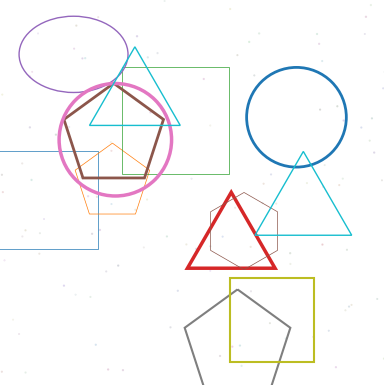[{"shape": "circle", "thickness": 2, "radius": 0.65, "center": [0.77, 0.695]}, {"shape": "square", "thickness": 0.5, "radius": 0.64, "center": [0.126, 0.48]}, {"shape": "pentagon", "thickness": 0.5, "radius": 0.51, "center": [0.292, 0.526]}, {"shape": "square", "thickness": 0.5, "radius": 0.69, "center": [0.457, 0.687]}, {"shape": "triangle", "thickness": 2.5, "radius": 0.66, "center": [0.601, 0.369]}, {"shape": "oval", "thickness": 1, "radius": 0.71, "center": [0.191, 0.859]}, {"shape": "hexagon", "thickness": 0.5, "radius": 0.5, "center": [0.634, 0.4]}, {"shape": "pentagon", "thickness": 2, "radius": 0.68, "center": [0.295, 0.648]}, {"shape": "circle", "thickness": 2.5, "radius": 0.73, "center": [0.3, 0.637]}, {"shape": "pentagon", "thickness": 1.5, "radius": 0.72, "center": [0.617, 0.104]}, {"shape": "square", "thickness": 1.5, "radius": 0.55, "center": [0.705, 0.17]}, {"shape": "triangle", "thickness": 1, "radius": 0.68, "center": [0.35, 0.742]}, {"shape": "triangle", "thickness": 1, "radius": 0.73, "center": [0.788, 0.462]}]